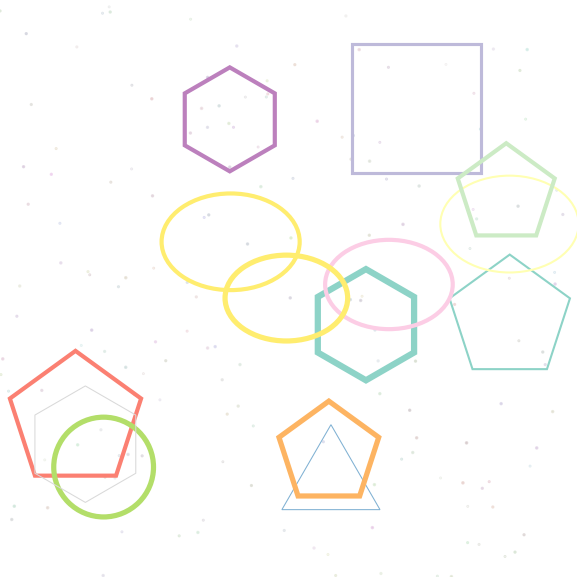[{"shape": "pentagon", "thickness": 1, "radius": 0.55, "center": [0.883, 0.449]}, {"shape": "hexagon", "thickness": 3, "radius": 0.48, "center": [0.634, 0.437]}, {"shape": "oval", "thickness": 1, "radius": 0.6, "center": [0.882, 0.611]}, {"shape": "square", "thickness": 1.5, "radius": 0.56, "center": [0.721, 0.812]}, {"shape": "pentagon", "thickness": 2, "radius": 0.6, "center": [0.131, 0.272]}, {"shape": "triangle", "thickness": 0.5, "radius": 0.49, "center": [0.573, 0.166]}, {"shape": "pentagon", "thickness": 2.5, "radius": 0.45, "center": [0.569, 0.214]}, {"shape": "circle", "thickness": 2.5, "radius": 0.43, "center": [0.179, 0.19]}, {"shape": "oval", "thickness": 2, "radius": 0.55, "center": [0.673, 0.507]}, {"shape": "hexagon", "thickness": 0.5, "radius": 0.5, "center": [0.148, 0.23]}, {"shape": "hexagon", "thickness": 2, "radius": 0.45, "center": [0.398, 0.792]}, {"shape": "pentagon", "thickness": 2, "radius": 0.44, "center": [0.877, 0.663]}, {"shape": "oval", "thickness": 2.5, "radius": 0.53, "center": [0.496, 0.483]}, {"shape": "oval", "thickness": 2, "radius": 0.6, "center": [0.399, 0.58]}]